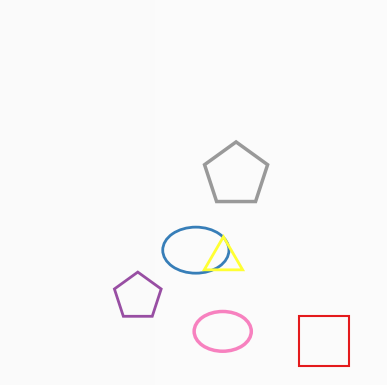[{"shape": "square", "thickness": 1.5, "radius": 0.32, "center": [0.836, 0.114]}, {"shape": "oval", "thickness": 2, "radius": 0.43, "center": [0.505, 0.35]}, {"shape": "pentagon", "thickness": 2, "radius": 0.32, "center": [0.356, 0.23]}, {"shape": "triangle", "thickness": 2, "radius": 0.29, "center": [0.577, 0.328]}, {"shape": "oval", "thickness": 2.5, "radius": 0.37, "center": [0.575, 0.139]}, {"shape": "pentagon", "thickness": 2.5, "radius": 0.43, "center": [0.609, 0.546]}]